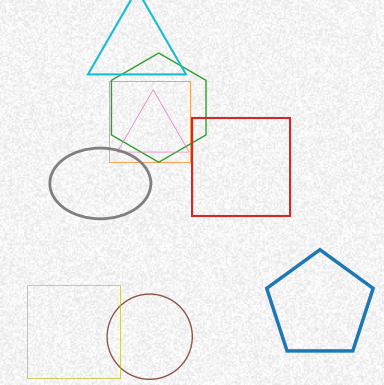[{"shape": "pentagon", "thickness": 2.5, "radius": 0.73, "center": [0.831, 0.206]}, {"shape": "square", "thickness": 0.5, "radius": 0.52, "center": [0.388, 0.683]}, {"shape": "hexagon", "thickness": 1, "radius": 0.71, "center": [0.412, 0.72]}, {"shape": "square", "thickness": 1.5, "radius": 0.64, "center": [0.625, 0.566]}, {"shape": "circle", "thickness": 1, "radius": 0.55, "center": [0.389, 0.125]}, {"shape": "triangle", "thickness": 0.5, "radius": 0.54, "center": [0.398, 0.659]}, {"shape": "oval", "thickness": 2, "radius": 0.66, "center": [0.261, 0.524]}, {"shape": "square", "thickness": 0.5, "radius": 0.6, "center": [0.191, 0.139]}, {"shape": "triangle", "thickness": 1.5, "radius": 0.74, "center": [0.356, 0.88]}]